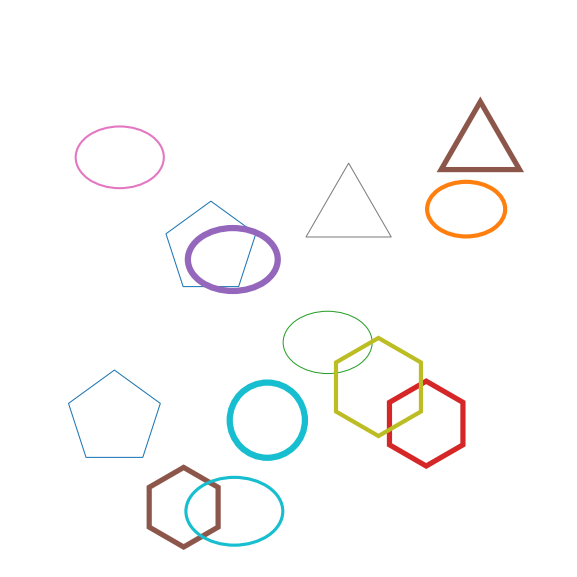[{"shape": "pentagon", "thickness": 0.5, "radius": 0.42, "center": [0.198, 0.275]}, {"shape": "pentagon", "thickness": 0.5, "radius": 0.41, "center": [0.365, 0.569]}, {"shape": "oval", "thickness": 2, "radius": 0.34, "center": [0.807, 0.637]}, {"shape": "oval", "thickness": 0.5, "radius": 0.39, "center": [0.567, 0.406]}, {"shape": "hexagon", "thickness": 2.5, "radius": 0.37, "center": [0.738, 0.266]}, {"shape": "oval", "thickness": 3, "radius": 0.39, "center": [0.403, 0.55]}, {"shape": "triangle", "thickness": 2.5, "radius": 0.39, "center": [0.832, 0.745]}, {"shape": "hexagon", "thickness": 2.5, "radius": 0.34, "center": [0.318, 0.121]}, {"shape": "oval", "thickness": 1, "radius": 0.38, "center": [0.207, 0.727]}, {"shape": "triangle", "thickness": 0.5, "radius": 0.43, "center": [0.604, 0.631]}, {"shape": "hexagon", "thickness": 2, "radius": 0.42, "center": [0.655, 0.329]}, {"shape": "circle", "thickness": 3, "radius": 0.33, "center": [0.463, 0.272]}, {"shape": "oval", "thickness": 1.5, "radius": 0.42, "center": [0.406, 0.114]}]